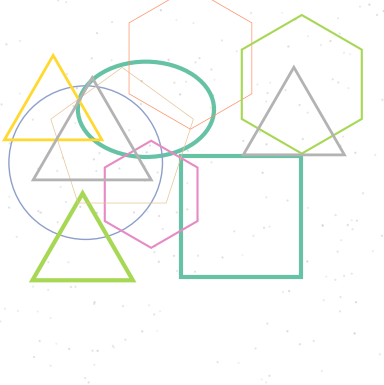[{"shape": "oval", "thickness": 3, "radius": 0.88, "center": [0.379, 0.716]}, {"shape": "square", "thickness": 3, "radius": 0.78, "center": [0.626, 0.438]}, {"shape": "hexagon", "thickness": 0.5, "radius": 0.92, "center": [0.495, 0.848]}, {"shape": "circle", "thickness": 1, "radius": 1.0, "center": [0.223, 0.578]}, {"shape": "hexagon", "thickness": 1.5, "radius": 0.7, "center": [0.393, 0.495]}, {"shape": "hexagon", "thickness": 1.5, "radius": 0.9, "center": [0.784, 0.781]}, {"shape": "triangle", "thickness": 3, "radius": 0.75, "center": [0.215, 0.347]}, {"shape": "triangle", "thickness": 2, "radius": 0.73, "center": [0.138, 0.71]}, {"shape": "pentagon", "thickness": 0.5, "radius": 0.97, "center": [0.317, 0.63]}, {"shape": "triangle", "thickness": 2, "radius": 0.88, "center": [0.24, 0.621]}, {"shape": "triangle", "thickness": 2, "radius": 0.76, "center": [0.763, 0.674]}]